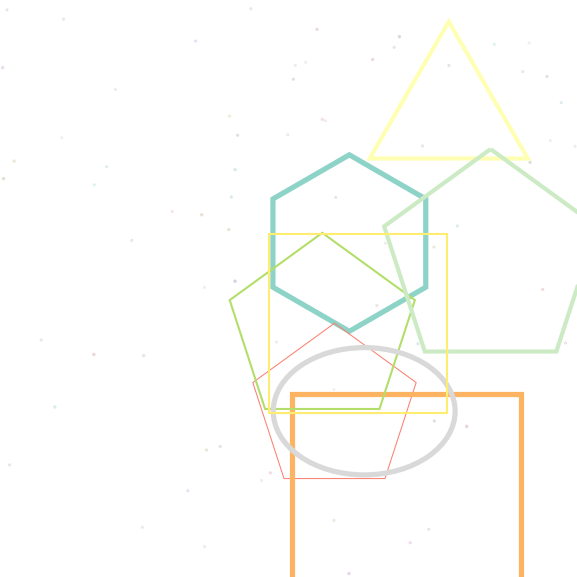[{"shape": "hexagon", "thickness": 2.5, "radius": 0.76, "center": [0.605, 0.578]}, {"shape": "triangle", "thickness": 2, "radius": 0.79, "center": [0.777, 0.804]}, {"shape": "pentagon", "thickness": 0.5, "radius": 0.74, "center": [0.579, 0.291]}, {"shape": "square", "thickness": 2.5, "radius": 0.99, "center": [0.704, 0.12]}, {"shape": "pentagon", "thickness": 1, "radius": 0.84, "center": [0.558, 0.427]}, {"shape": "oval", "thickness": 2.5, "radius": 0.79, "center": [0.631, 0.287]}, {"shape": "pentagon", "thickness": 2, "radius": 0.97, "center": [0.849, 0.547]}, {"shape": "square", "thickness": 1, "radius": 0.77, "center": [0.62, 0.44]}]